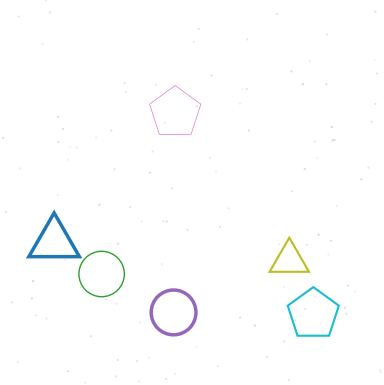[{"shape": "triangle", "thickness": 2.5, "radius": 0.38, "center": [0.141, 0.371]}, {"shape": "circle", "thickness": 1, "radius": 0.29, "center": [0.264, 0.288]}, {"shape": "circle", "thickness": 2.5, "radius": 0.29, "center": [0.451, 0.189]}, {"shape": "pentagon", "thickness": 0.5, "radius": 0.35, "center": [0.455, 0.708]}, {"shape": "triangle", "thickness": 1.5, "radius": 0.3, "center": [0.751, 0.324]}, {"shape": "pentagon", "thickness": 1.5, "radius": 0.35, "center": [0.814, 0.185]}]